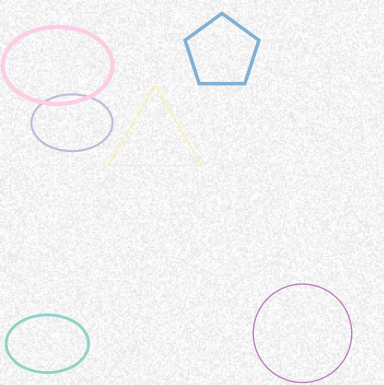[{"shape": "oval", "thickness": 2, "radius": 0.54, "center": [0.123, 0.107]}, {"shape": "oval", "thickness": 1.5, "radius": 0.53, "center": [0.187, 0.681]}, {"shape": "pentagon", "thickness": 2.5, "radius": 0.5, "center": [0.577, 0.864]}, {"shape": "oval", "thickness": 3, "radius": 0.71, "center": [0.15, 0.83]}, {"shape": "circle", "thickness": 1, "radius": 0.64, "center": [0.786, 0.134]}, {"shape": "triangle", "thickness": 0.5, "radius": 0.7, "center": [0.403, 0.64]}]